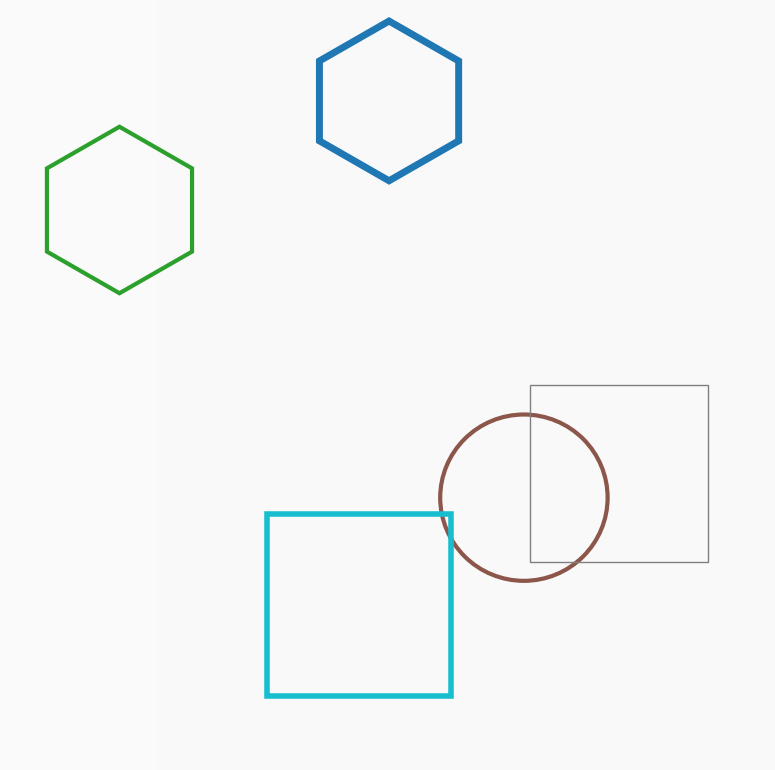[{"shape": "hexagon", "thickness": 2.5, "radius": 0.52, "center": [0.502, 0.869]}, {"shape": "hexagon", "thickness": 1.5, "radius": 0.54, "center": [0.154, 0.727]}, {"shape": "circle", "thickness": 1.5, "radius": 0.54, "center": [0.676, 0.354]}, {"shape": "square", "thickness": 0.5, "radius": 0.57, "center": [0.798, 0.385]}, {"shape": "square", "thickness": 2, "radius": 0.59, "center": [0.463, 0.214]}]